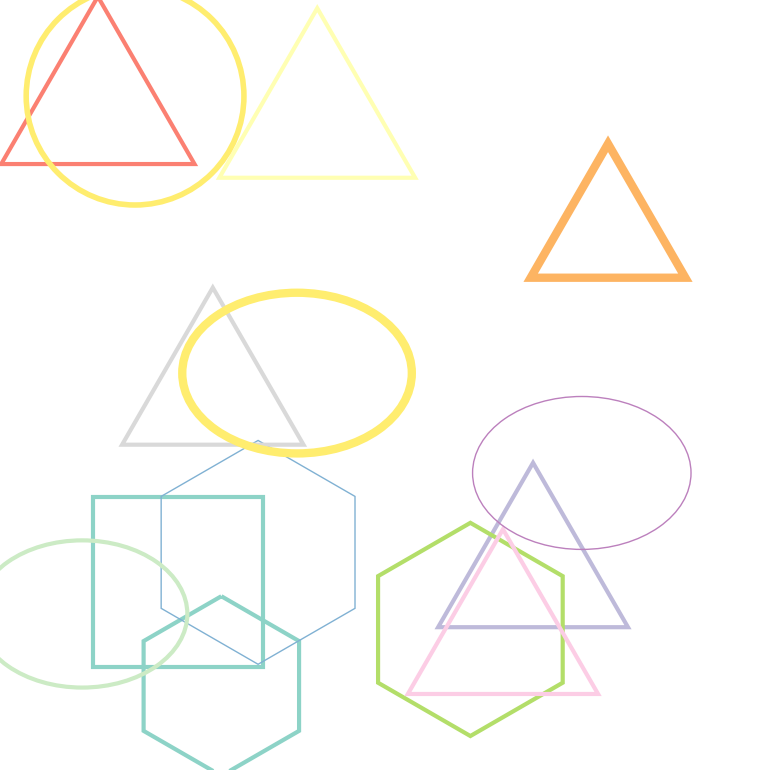[{"shape": "hexagon", "thickness": 1.5, "radius": 0.58, "center": [0.287, 0.109]}, {"shape": "square", "thickness": 1.5, "radius": 0.55, "center": [0.231, 0.244]}, {"shape": "triangle", "thickness": 1.5, "radius": 0.73, "center": [0.412, 0.843]}, {"shape": "triangle", "thickness": 1.5, "radius": 0.71, "center": [0.692, 0.257]}, {"shape": "triangle", "thickness": 1.5, "radius": 0.72, "center": [0.127, 0.859]}, {"shape": "hexagon", "thickness": 0.5, "radius": 0.73, "center": [0.335, 0.283]}, {"shape": "triangle", "thickness": 3, "radius": 0.58, "center": [0.79, 0.697]}, {"shape": "hexagon", "thickness": 1.5, "radius": 0.69, "center": [0.611, 0.183]}, {"shape": "triangle", "thickness": 1.5, "radius": 0.71, "center": [0.653, 0.17]}, {"shape": "triangle", "thickness": 1.5, "radius": 0.68, "center": [0.276, 0.49]}, {"shape": "oval", "thickness": 0.5, "radius": 0.71, "center": [0.756, 0.386]}, {"shape": "oval", "thickness": 1.5, "radius": 0.68, "center": [0.107, 0.203]}, {"shape": "oval", "thickness": 3, "radius": 0.75, "center": [0.386, 0.515]}, {"shape": "circle", "thickness": 2, "radius": 0.71, "center": [0.175, 0.875]}]